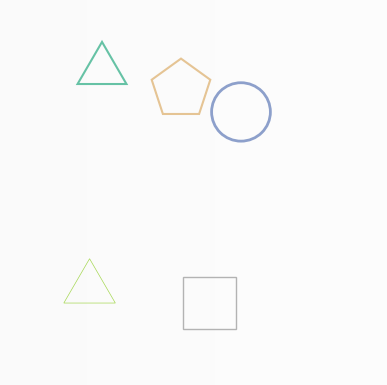[{"shape": "triangle", "thickness": 1.5, "radius": 0.36, "center": [0.263, 0.818]}, {"shape": "circle", "thickness": 2, "radius": 0.38, "center": [0.622, 0.709]}, {"shape": "triangle", "thickness": 0.5, "radius": 0.38, "center": [0.231, 0.251]}, {"shape": "pentagon", "thickness": 1.5, "radius": 0.4, "center": [0.467, 0.768]}, {"shape": "square", "thickness": 1, "radius": 0.34, "center": [0.541, 0.214]}]